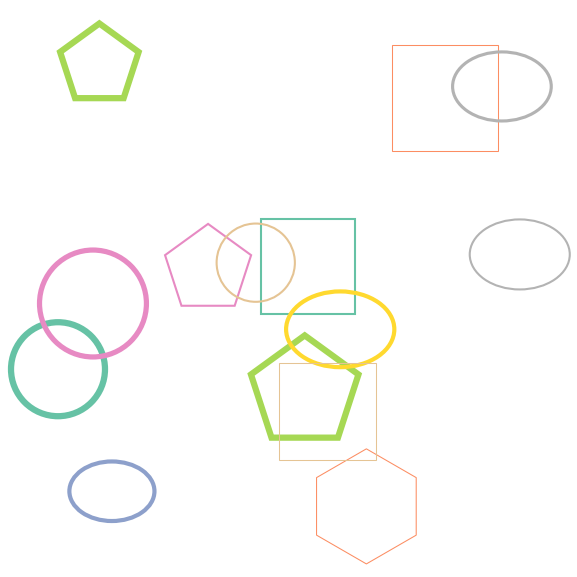[{"shape": "circle", "thickness": 3, "radius": 0.41, "center": [0.1, 0.36]}, {"shape": "square", "thickness": 1, "radius": 0.41, "center": [0.533, 0.538]}, {"shape": "square", "thickness": 0.5, "radius": 0.46, "center": [0.77, 0.829]}, {"shape": "hexagon", "thickness": 0.5, "radius": 0.5, "center": [0.634, 0.122]}, {"shape": "oval", "thickness": 2, "radius": 0.37, "center": [0.194, 0.148]}, {"shape": "pentagon", "thickness": 1, "radius": 0.39, "center": [0.36, 0.533]}, {"shape": "circle", "thickness": 2.5, "radius": 0.46, "center": [0.161, 0.474]}, {"shape": "pentagon", "thickness": 3, "radius": 0.36, "center": [0.172, 0.887]}, {"shape": "pentagon", "thickness": 3, "radius": 0.49, "center": [0.528, 0.32]}, {"shape": "oval", "thickness": 2, "radius": 0.47, "center": [0.589, 0.429]}, {"shape": "circle", "thickness": 1, "radius": 0.34, "center": [0.443, 0.544]}, {"shape": "square", "thickness": 0.5, "radius": 0.42, "center": [0.567, 0.286]}, {"shape": "oval", "thickness": 1.5, "radius": 0.43, "center": [0.869, 0.849]}, {"shape": "oval", "thickness": 1, "radius": 0.43, "center": [0.9, 0.559]}]